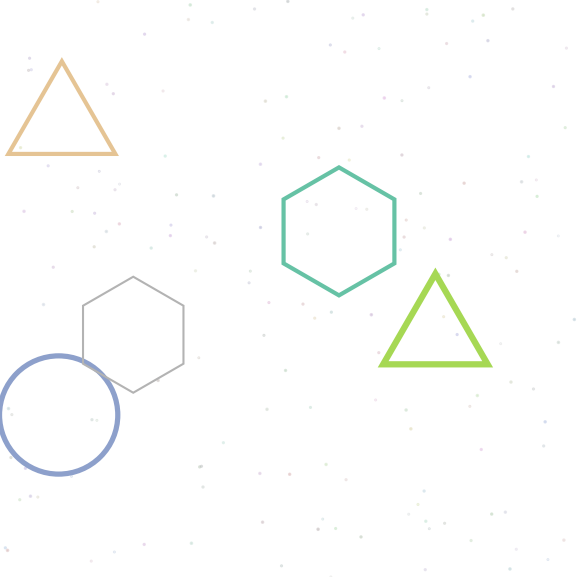[{"shape": "hexagon", "thickness": 2, "radius": 0.55, "center": [0.587, 0.598]}, {"shape": "circle", "thickness": 2.5, "radius": 0.51, "center": [0.102, 0.281]}, {"shape": "triangle", "thickness": 3, "radius": 0.52, "center": [0.754, 0.421]}, {"shape": "triangle", "thickness": 2, "radius": 0.53, "center": [0.107, 0.786]}, {"shape": "hexagon", "thickness": 1, "radius": 0.5, "center": [0.231, 0.42]}]